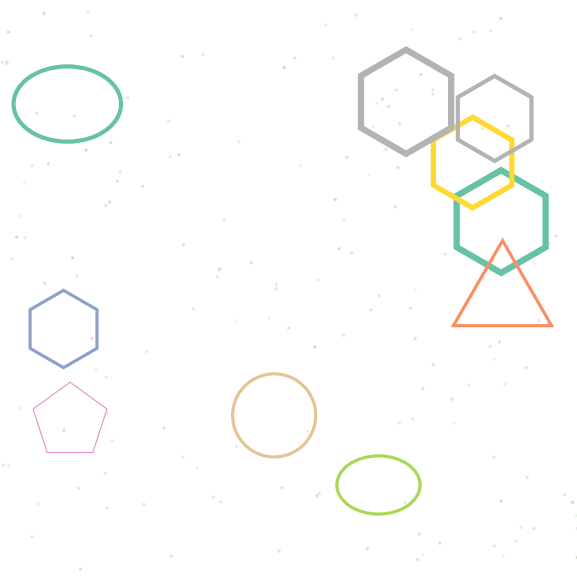[{"shape": "oval", "thickness": 2, "radius": 0.47, "center": [0.117, 0.819]}, {"shape": "hexagon", "thickness": 3, "radius": 0.44, "center": [0.868, 0.616]}, {"shape": "triangle", "thickness": 1.5, "radius": 0.49, "center": [0.87, 0.484]}, {"shape": "hexagon", "thickness": 1.5, "radius": 0.33, "center": [0.11, 0.429]}, {"shape": "pentagon", "thickness": 0.5, "radius": 0.34, "center": [0.121, 0.27]}, {"shape": "oval", "thickness": 1.5, "radius": 0.36, "center": [0.655, 0.159]}, {"shape": "hexagon", "thickness": 2.5, "radius": 0.39, "center": [0.818, 0.718]}, {"shape": "circle", "thickness": 1.5, "radius": 0.36, "center": [0.475, 0.28]}, {"shape": "hexagon", "thickness": 2, "radius": 0.37, "center": [0.857, 0.794]}, {"shape": "hexagon", "thickness": 3, "radius": 0.45, "center": [0.703, 0.823]}]